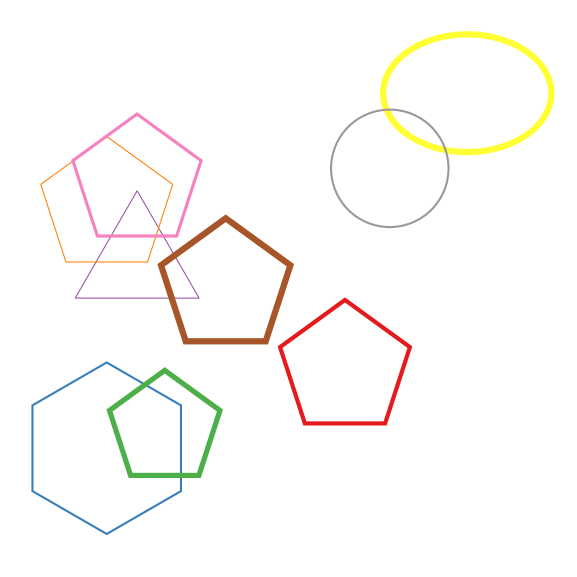[{"shape": "pentagon", "thickness": 2, "radius": 0.59, "center": [0.597, 0.362]}, {"shape": "hexagon", "thickness": 1, "radius": 0.74, "center": [0.185, 0.223]}, {"shape": "pentagon", "thickness": 2.5, "radius": 0.5, "center": [0.285, 0.257]}, {"shape": "triangle", "thickness": 0.5, "radius": 0.62, "center": [0.237, 0.545]}, {"shape": "pentagon", "thickness": 0.5, "radius": 0.6, "center": [0.185, 0.643]}, {"shape": "oval", "thickness": 3, "radius": 0.73, "center": [0.809, 0.838]}, {"shape": "pentagon", "thickness": 3, "radius": 0.59, "center": [0.391, 0.503]}, {"shape": "pentagon", "thickness": 1.5, "radius": 0.58, "center": [0.237, 0.685]}, {"shape": "circle", "thickness": 1, "radius": 0.51, "center": [0.675, 0.708]}]